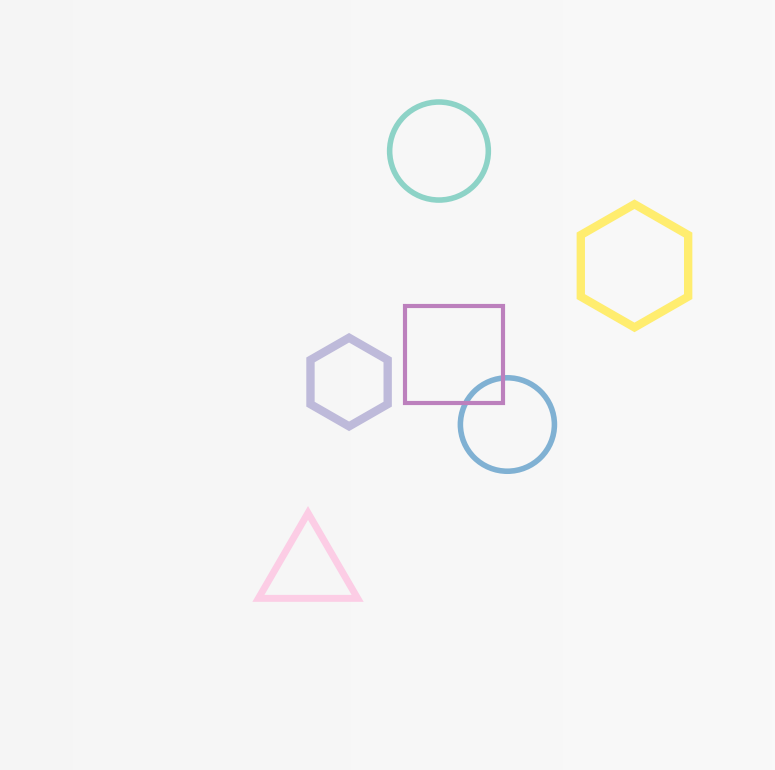[{"shape": "circle", "thickness": 2, "radius": 0.32, "center": [0.566, 0.804]}, {"shape": "hexagon", "thickness": 3, "radius": 0.29, "center": [0.45, 0.504]}, {"shape": "circle", "thickness": 2, "radius": 0.3, "center": [0.655, 0.449]}, {"shape": "triangle", "thickness": 2.5, "radius": 0.37, "center": [0.397, 0.26]}, {"shape": "square", "thickness": 1.5, "radius": 0.32, "center": [0.586, 0.54]}, {"shape": "hexagon", "thickness": 3, "radius": 0.4, "center": [0.819, 0.655]}]